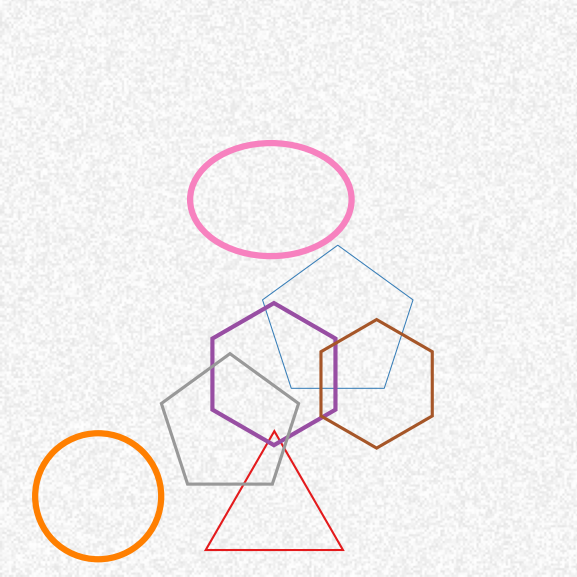[{"shape": "triangle", "thickness": 1, "radius": 0.69, "center": [0.475, 0.115]}, {"shape": "pentagon", "thickness": 0.5, "radius": 0.69, "center": [0.585, 0.438]}, {"shape": "hexagon", "thickness": 2, "radius": 0.62, "center": [0.474, 0.351]}, {"shape": "circle", "thickness": 3, "radius": 0.55, "center": [0.17, 0.14]}, {"shape": "hexagon", "thickness": 1.5, "radius": 0.56, "center": [0.652, 0.334]}, {"shape": "oval", "thickness": 3, "radius": 0.7, "center": [0.469, 0.653]}, {"shape": "pentagon", "thickness": 1.5, "radius": 0.62, "center": [0.398, 0.262]}]